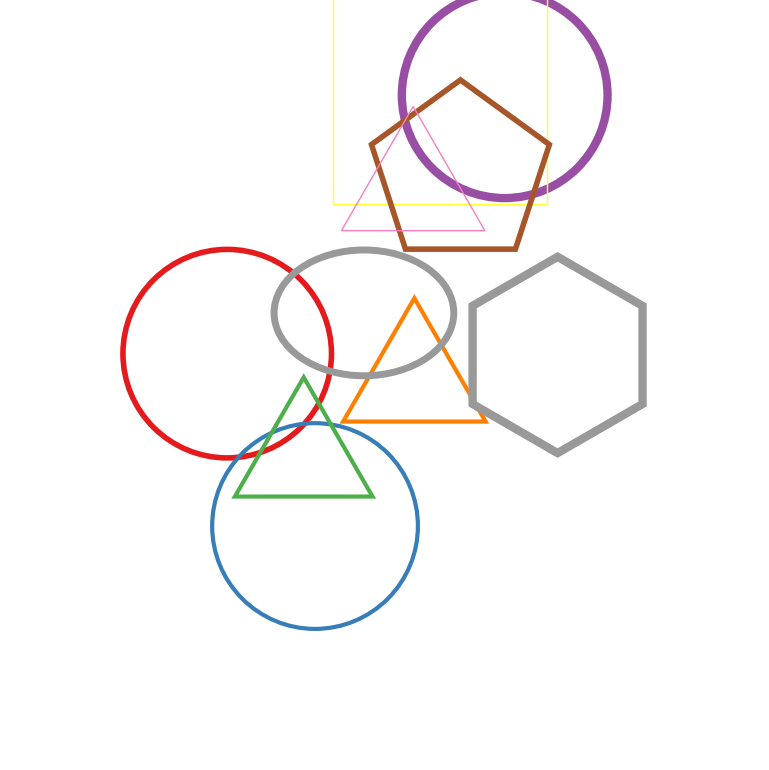[{"shape": "circle", "thickness": 2, "radius": 0.68, "center": [0.295, 0.541]}, {"shape": "circle", "thickness": 1.5, "radius": 0.67, "center": [0.409, 0.317]}, {"shape": "triangle", "thickness": 1.5, "radius": 0.52, "center": [0.394, 0.407]}, {"shape": "circle", "thickness": 3, "radius": 0.67, "center": [0.655, 0.876]}, {"shape": "triangle", "thickness": 1.5, "radius": 0.53, "center": [0.538, 0.506]}, {"shape": "square", "thickness": 0.5, "radius": 0.69, "center": [0.572, 0.875]}, {"shape": "pentagon", "thickness": 2, "radius": 0.61, "center": [0.598, 0.775]}, {"shape": "triangle", "thickness": 0.5, "radius": 0.54, "center": [0.537, 0.754]}, {"shape": "oval", "thickness": 2.5, "radius": 0.58, "center": [0.473, 0.594]}, {"shape": "hexagon", "thickness": 3, "radius": 0.64, "center": [0.724, 0.539]}]